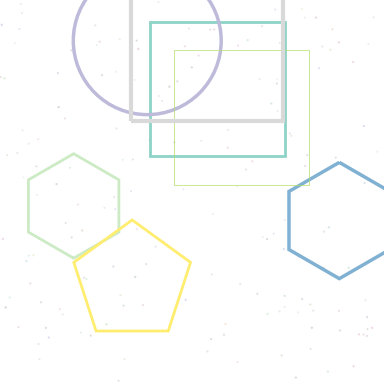[{"shape": "square", "thickness": 2, "radius": 0.87, "center": [0.565, 0.768]}, {"shape": "circle", "thickness": 2.5, "radius": 0.96, "center": [0.382, 0.894]}, {"shape": "hexagon", "thickness": 2.5, "radius": 0.75, "center": [0.881, 0.427]}, {"shape": "square", "thickness": 0.5, "radius": 0.88, "center": [0.627, 0.694]}, {"shape": "square", "thickness": 3, "radius": 0.99, "center": [0.537, 0.884]}, {"shape": "hexagon", "thickness": 2, "radius": 0.68, "center": [0.191, 0.465]}, {"shape": "pentagon", "thickness": 2, "radius": 0.8, "center": [0.343, 0.269]}]